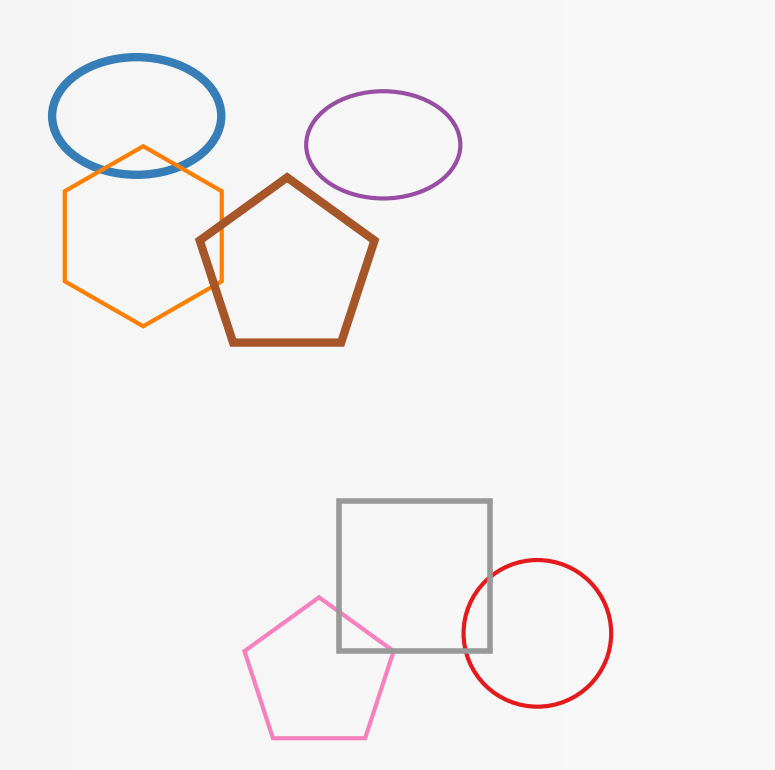[{"shape": "circle", "thickness": 1.5, "radius": 0.48, "center": [0.693, 0.177]}, {"shape": "oval", "thickness": 3, "radius": 0.55, "center": [0.176, 0.849]}, {"shape": "oval", "thickness": 1.5, "radius": 0.5, "center": [0.495, 0.812]}, {"shape": "hexagon", "thickness": 1.5, "radius": 0.58, "center": [0.185, 0.693]}, {"shape": "pentagon", "thickness": 3, "radius": 0.59, "center": [0.37, 0.651]}, {"shape": "pentagon", "thickness": 1.5, "radius": 0.51, "center": [0.412, 0.123]}, {"shape": "square", "thickness": 2, "radius": 0.49, "center": [0.535, 0.252]}]